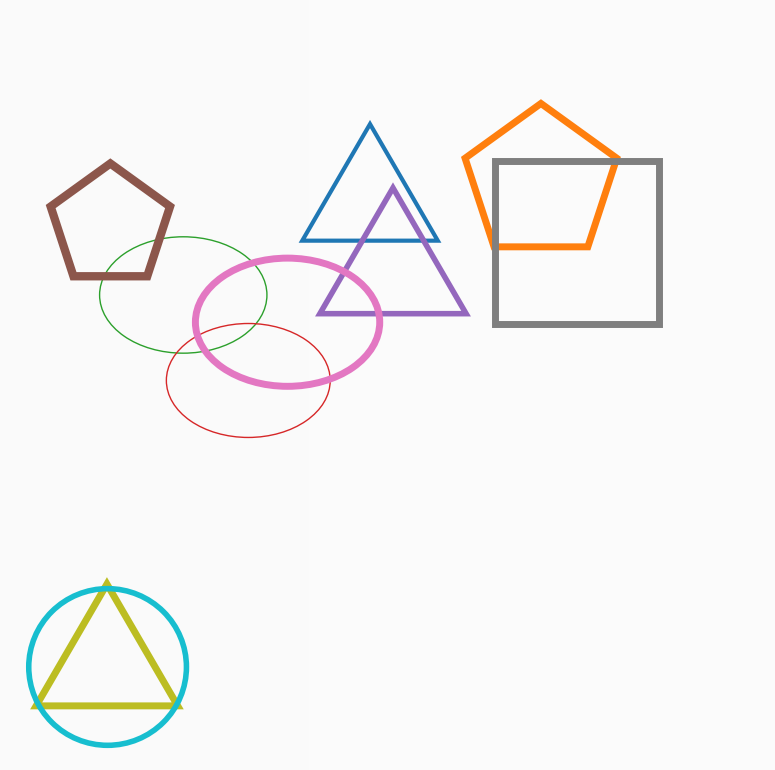[{"shape": "triangle", "thickness": 1.5, "radius": 0.5, "center": [0.477, 0.738]}, {"shape": "pentagon", "thickness": 2.5, "radius": 0.51, "center": [0.698, 0.763]}, {"shape": "oval", "thickness": 0.5, "radius": 0.54, "center": [0.236, 0.617]}, {"shape": "oval", "thickness": 0.5, "radius": 0.53, "center": [0.32, 0.506]}, {"shape": "triangle", "thickness": 2, "radius": 0.54, "center": [0.507, 0.647]}, {"shape": "pentagon", "thickness": 3, "radius": 0.4, "center": [0.142, 0.707]}, {"shape": "oval", "thickness": 2.5, "radius": 0.59, "center": [0.371, 0.582]}, {"shape": "square", "thickness": 2.5, "radius": 0.53, "center": [0.745, 0.685]}, {"shape": "triangle", "thickness": 2.5, "radius": 0.53, "center": [0.138, 0.136]}, {"shape": "circle", "thickness": 2, "radius": 0.51, "center": [0.139, 0.134]}]